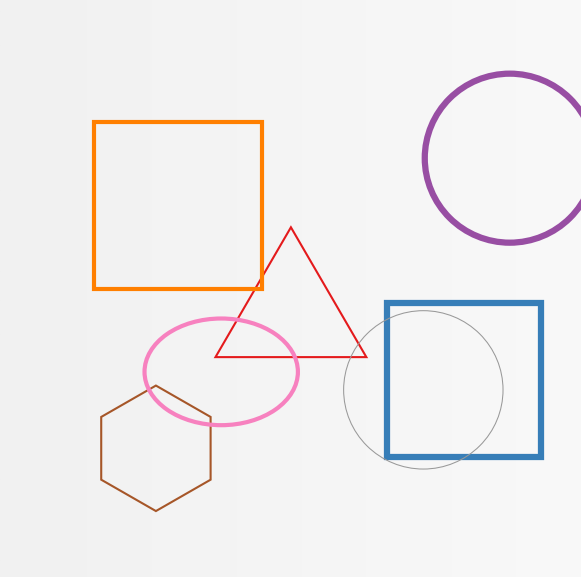[{"shape": "triangle", "thickness": 1, "radius": 0.75, "center": [0.501, 0.456]}, {"shape": "square", "thickness": 3, "radius": 0.67, "center": [0.798, 0.341]}, {"shape": "circle", "thickness": 3, "radius": 0.73, "center": [0.877, 0.725]}, {"shape": "square", "thickness": 2, "radius": 0.72, "center": [0.306, 0.643]}, {"shape": "hexagon", "thickness": 1, "radius": 0.54, "center": [0.268, 0.223]}, {"shape": "oval", "thickness": 2, "radius": 0.66, "center": [0.381, 0.355]}, {"shape": "circle", "thickness": 0.5, "radius": 0.69, "center": [0.728, 0.324]}]